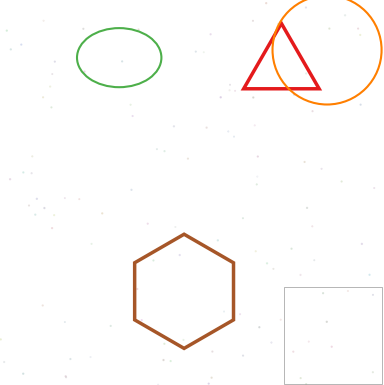[{"shape": "triangle", "thickness": 2.5, "radius": 0.57, "center": [0.731, 0.826]}, {"shape": "oval", "thickness": 1.5, "radius": 0.55, "center": [0.31, 0.85]}, {"shape": "circle", "thickness": 1.5, "radius": 0.71, "center": [0.849, 0.87]}, {"shape": "hexagon", "thickness": 2.5, "radius": 0.74, "center": [0.478, 0.243]}, {"shape": "square", "thickness": 0.5, "radius": 0.63, "center": [0.865, 0.129]}]